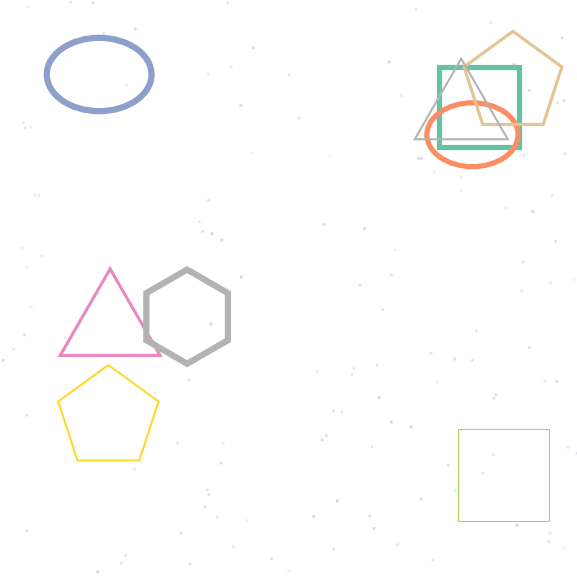[{"shape": "square", "thickness": 2.5, "radius": 0.35, "center": [0.83, 0.814]}, {"shape": "oval", "thickness": 2.5, "radius": 0.39, "center": [0.818, 0.766]}, {"shape": "oval", "thickness": 3, "radius": 0.45, "center": [0.172, 0.87]}, {"shape": "triangle", "thickness": 1.5, "radius": 0.5, "center": [0.191, 0.434]}, {"shape": "square", "thickness": 0.5, "radius": 0.4, "center": [0.872, 0.176]}, {"shape": "pentagon", "thickness": 1, "radius": 0.46, "center": [0.188, 0.276]}, {"shape": "pentagon", "thickness": 1.5, "radius": 0.45, "center": [0.888, 0.856]}, {"shape": "triangle", "thickness": 1, "radius": 0.47, "center": [0.799, 0.805]}, {"shape": "hexagon", "thickness": 3, "radius": 0.41, "center": [0.324, 0.451]}]